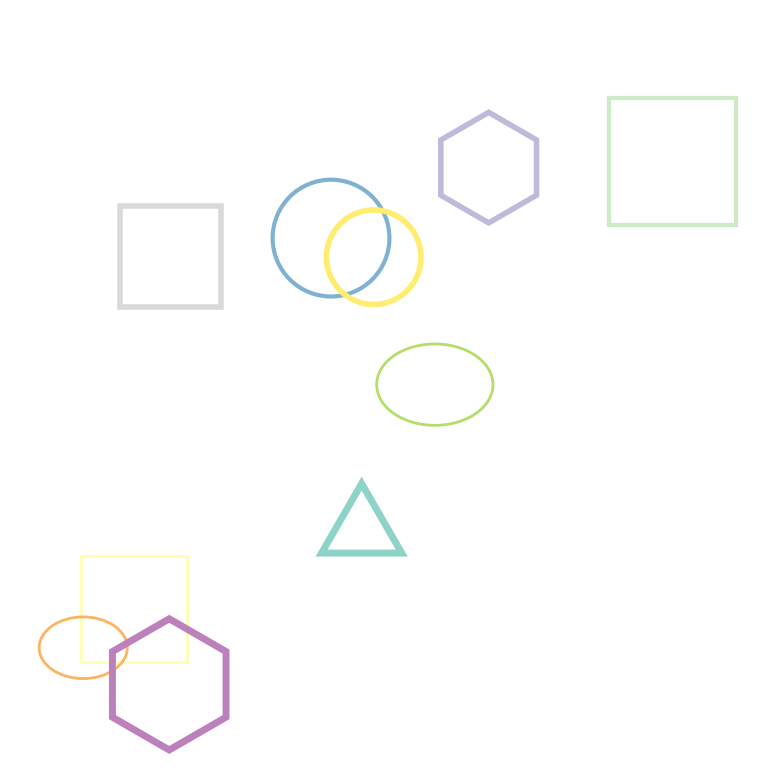[{"shape": "triangle", "thickness": 2.5, "radius": 0.3, "center": [0.47, 0.312]}, {"shape": "square", "thickness": 1, "radius": 0.34, "center": [0.174, 0.209]}, {"shape": "hexagon", "thickness": 2, "radius": 0.36, "center": [0.635, 0.782]}, {"shape": "circle", "thickness": 1.5, "radius": 0.38, "center": [0.43, 0.691]}, {"shape": "oval", "thickness": 1, "radius": 0.29, "center": [0.108, 0.159]}, {"shape": "oval", "thickness": 1, "radius": 0.38, "center": [0.565, 0.5]}, {"shape": "square", "thickness": 2, "radius": 0.33, "center": [0.222, 0.667]}, {"shape": "hexagon", "thickness": 2.5, "radius": 0.43, "center": [0.22, 0.111]}, {"shape": "square", "thickness": 1.5, "radius": 0.41, "center": [0.874, 0.79]}, {"shape": "circle", "thickness": 2, "radius": 0.31, "center": [0.485, 0.666]}]